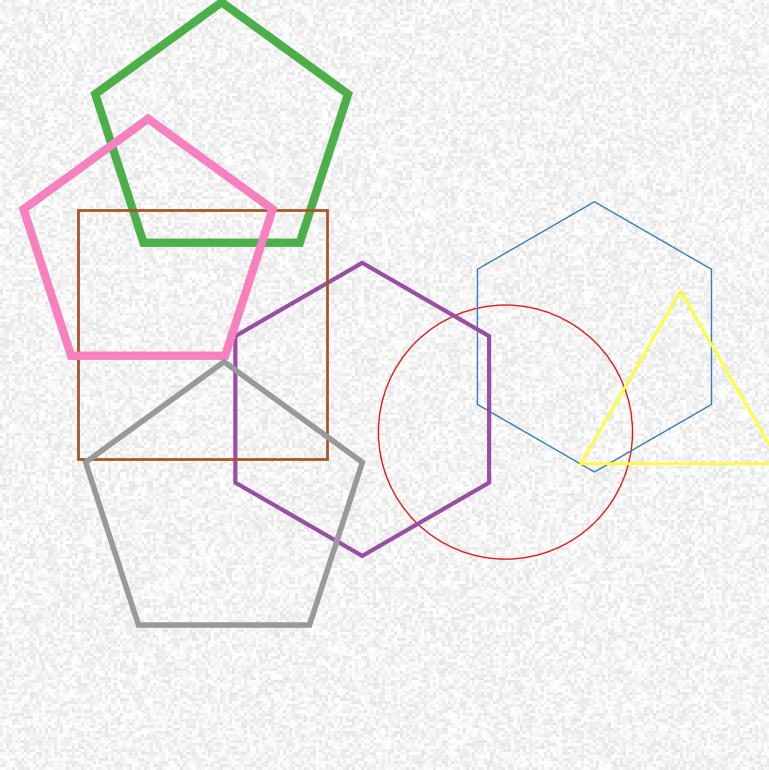[{"shape": "circle", "thickness": 0.5, "radius": 0.82, "center": [0.656, 0.439]}, {"shape": "hexagon", "thickness": 0.5, "radius": 0.88, "center": [0.772, 0.562]}, {"shape": "pentagon", "thickness": 3, "radius": 0.86, "center": [0.288, 0.824]}, {"shape": "hexagon", "thickness": 1.5, "radius": 0.95, "center": [0.47, 0.468]}, {"shape": "triangle", "thickness": 1, "radius": 0.75, "center": [0.884, 0.473]}, {"shape": "square", "thickness": 1, "radius": 0.81, "center": [0.262, 0.565]}, {"shape": "pentagon", "thickness": 3, "radius": 0.85, "center": [0.192, 0.676]}, {"shape": "pentagon", "thickness": 2, "radius": 0.94, "center": [0.291, 0.341]}]